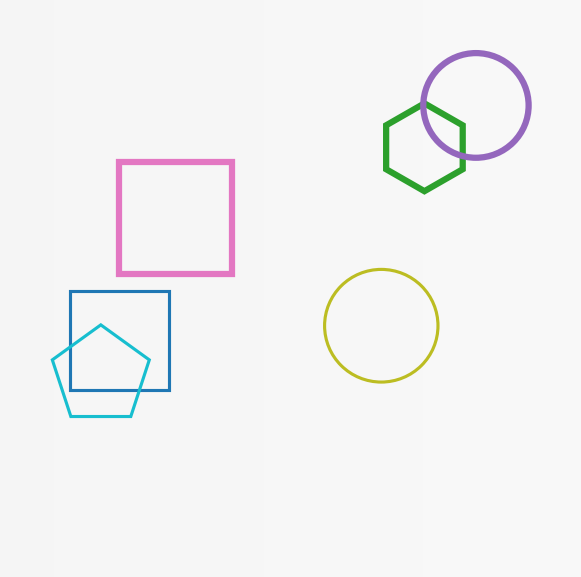[{"shape": "square", "thickness": 1.5, "radius": 0.43, "center": [0.206, 0.409]}, {"shape": "hexagon", "thickness": 3, "radius": 0.38, "center": [0.73, 0.744]}, {"shape": "circle", "thickness": 3, "radius": 0.45, "center": [0.819, 0.817]}, {"shape": "square", "thickness": 3, "radius": 0.49, "center": [0.302, 0.621]}, {"shape": "circle", "thickness": 1.5, "radius": 0.49, "center": [0.656, 0.435]}, {"shape": "pentagon", "thickness": 1.5, "radius": 0.44, "center": [0.173, 0.349]}]